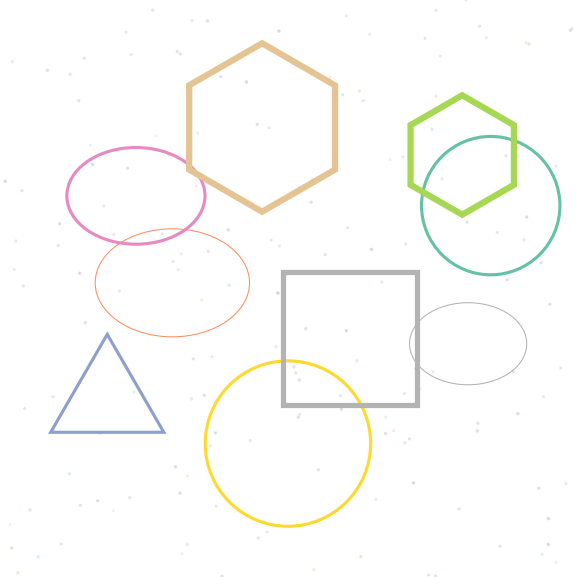[{"shape": "circle", "thickness": 1.5, "radius": 0.6, "center": [0.85, 0.643]}, {"shape": "oval", "thickness": 0.5, "radius": 0.67, "center": [0.298, 0.509]}, {"shape": "triangle", "thickness": 1.5, "radius": 0.57, "center": [0.186, 0.307]}, {"shape": "oval", "thickness": 1.5, "radius": 0.6, "center": [0.235, 0.66]}, {"shape": "hexagon", "thickness": 3, "radius": 0.52, "center": [0.8, 0.731]}, {"shape": "circle", "thickness": 1.5, "radius": 0.72, "center": [0.499, 0.231]}, {"shape": "hexagon", "thickness": 3, "radius": 0.73, "center": [0.454, 0.778]}, {"shape": "oval", "thickness": 0.5, "radius": 0.51, "center": [0.811, 0.404]}, {"shape": "square", "thickness": 2.5, "radius": 0.58, "center": [0.606, 0.413]}]